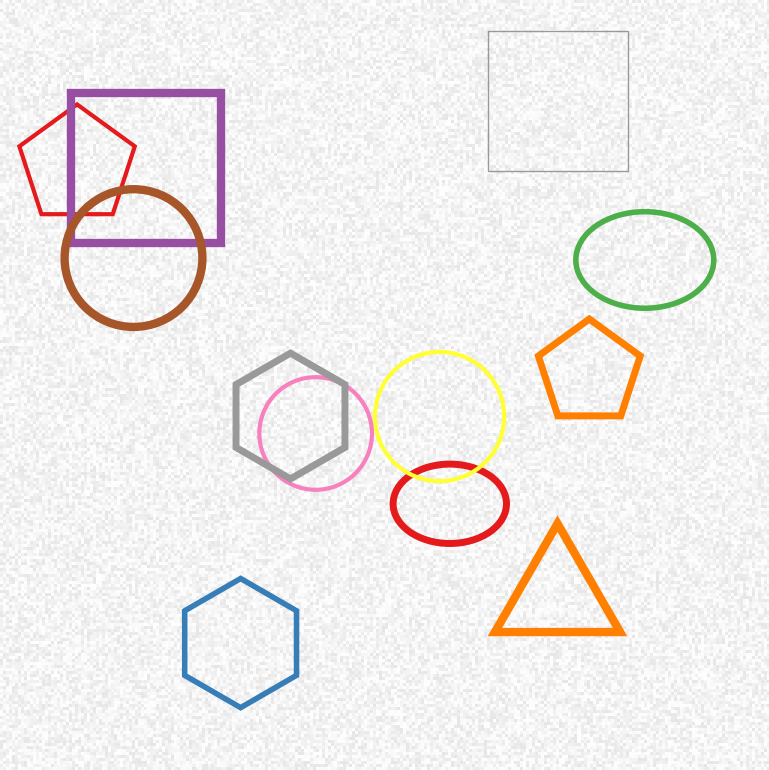[{"shape": "pentagon", "thickness": 1.5, "radius": 0.39, "center": [0.1, 0.786]}, {"shape": "oval", "thickness": 2.5, "radius": 0.37, "center": [0.584, 0.346]}, {"shape": "hexagon", "thickness": 2, "radius": 0.42, "center": [0.312, 0.165]}, {"shape": "oval", "thickness": 2, "radius": 0.45, "center": [0.837, 0.662]}, {"shape": "square", "thickness": 3, "radius": 0.49, "center": [0.19, 0.782]}, {"shape": "triangle", "thickness": 3, "radius": 0.47, "center": [0.724, 0.226]}, {"shape": "pentagon", "thickness": 2.5, "radius": 0.35, "center": [0.765, 0.516]}, {"shape": "circle", "thickness": 1.5, "radius": 0.42, "center": [0.571, 0.459]}, {"shape": "circle", "thickness": 3, "radius": 0.45, "center": [0.173, 0.665]}, {"shape": "circle", "thickness": 1.5, "radius": 0.37, "center": [0.41, 0.437]}, {"shape": "hexagon", "thickness": 2.5, "radius": 0.41, "center": [0.377, 0.46]}, {"shape": "square", "thickness": 0.5, "radius": 0.45, "center": [0.725, 0.869]}]